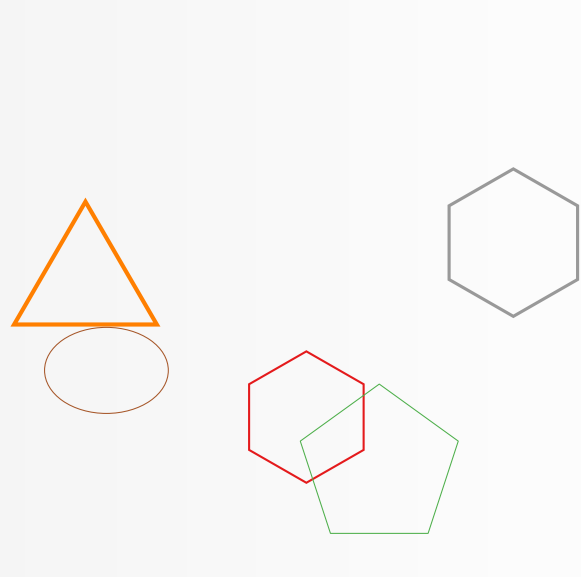[{"shape": "hexagon", "thickness": 1, "radius": 0.57, "center": [0.527, 0.277]}, {"shape": "pentagon", "thickness": 0.5, "radius": 0.71, "center": [0.653, 0.191]}, {"shape": "triangle", "thickness": 2, "radius": 0.71, "center": [0.147, 0.508]}, {"shape": "oval", "thickness": 0.5, "radius": 0.53, "center": [0.183, 0.358]}, {"shape": "hexagon", "thickness": 1.5, "radius": 0.64, "center": [0.883, 0.579]}]